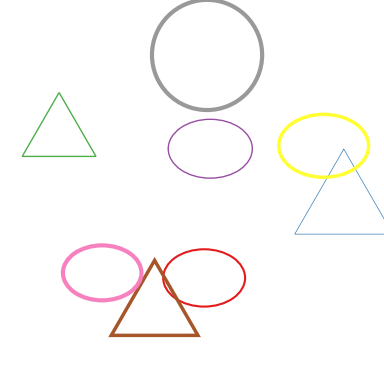[{"shape": "oval", "thickness": 1.5, "radius": 0.53, "center": [0.53, 0.278]}, {"shape": "triangle", "thickness": 0.5, "radius": 0.74, "center": [0.893, 0.465]}, {"shape": "triangle", "thickness": 1, "radius": 0.55, "center": [0.154, 0.649]}, {"shape": "oval", "thickness": 1, "radius": 0.55, "center": [0.546, 0.614]}, {"shape": "oval", "thickness": 2.5, "radius": 0.58, "center": [0.841, 0.621]}, {"shape": "triangle", "thickness": 2.5, "radius": 0.65, "center": [0.402, 0.194]}, {"shape": "oval", "thickness": 3, "radius": 0.51, "center": [0.265, 0.291]}, {"shape": "circle", "thickness": 3, "radius": 0.72, "center": [0.538, 0.857]}]